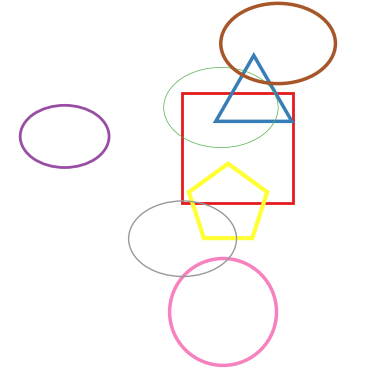[{"shape": "square", "thickness": 2, "radius": 0.72, "center": [0.618, 0.616]}, {"shape": "triangle", "thickness": 2.5, "radius": 0.57, "center": [0.659, 0.742]}, {"shape": "oval", "thickness": 0.5, "radius": 0.74, "center": [0.574, 0.721]}, {"shape": "oval", "thickness": 2, "radius": 0.58, "center": [0.168, 0.646]}, {"shape": "pentagon", "thickness": 3, "radius": 0.53, "center": [0.592, 0.468]}, {"shape": "oval", "thickness": 2.5, "radius": 0.74, "center": [0.722, 0.887]}, {"shape": "circle", "thickness": 2.5, "radius": 0.69, "center": [0.579, 0.19]}, {"shape": "oval", "thickness": 1, "radius": 0.7, "center": [0.474, 0.38]}]